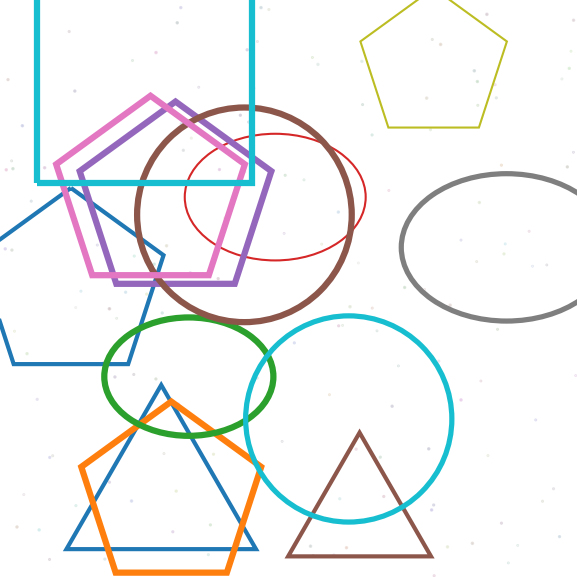[{"shape": "triangle", "thickness": 2, "radius": 0.95, "center": [0.279, 0.143]}, {"shape": "pentagon", "thickness": 2, "radius": 0.84, "center": [0.123, 0.505]}, {"shape": "pentagon", "thickness": 3, "radius": 0.82, "center": [0.297, 0.14]}, {"shape": "oval", "thickness": 3, "radius": 0.73, "center": [0.327, 0.347]}, {"shape": "oval", "thickness": 1, "radius": 0.78, "center": [0.477, 0.658]}, {"shape": "pentagon", "thickness": 3, "radius": 0.87, "center": [0.304, 0.649]}, {"shape": "circle", "thickness": 3, "radius": 0.93, "center": [0.423, 0.627]}, {"shape": "triangle", "thickness": 2, "radius": 0.71, "center": [0.623, 0.107]}, {"shape": "pentagon", "thickness": 3, "radius": 0.86, "center": [0.261, 0.662]}, {"shape": "oval", "thickness": 2.5, "radius": 0.91, "center": [0.877, 0.571]}, {"shape": "pentagon", "thickness": 1, "radius": 0.67, "center": [0.751, 0.886]}, {"shape": "square", "thickness": 3, "radius": 0.93, "center": [0.25, 0.869]}, {"shape": "circle", "thickness": 2.5, "radius": 0.89, "center": [0.604, 0.274]}]